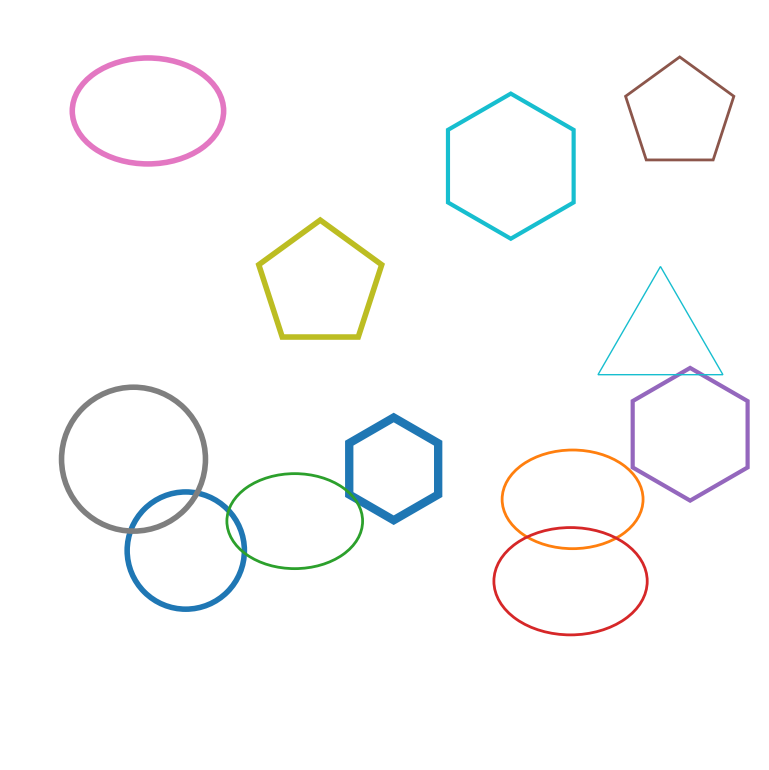[{"shape": "circle", "thickness": 2, "radius": 0.38, "center": [0.241, 0.285]}, {"shape": "hexagon", "thickness": 3, "radius": 0.33, "center": [0.511, 0.391]}, {"shape": "oval", "thickness": 1, "radius": 0.46, "center": [0.744, 0.352]}, {"shape": "oval", "thickness": 1, "radius": 0.44, "center": [0.383, 0.323]}, {"shape": "oval", "thickness": 1, "radius": 0.5, "center": [0.741, 0.245]}, {"shape": "hexagon", "thickness": 1.5, "radius": 0.43, "center": [0.896, 0.436]}, {"shape": "pentagon", "thickness": 1, "radius": 0.37, "center": [0.883, 0.852]}, {"shape": "oval", "thickness": 2, "radius": 0.49, "center": [0.192, 0.856]}, {"shape": "circle", "thickness": 2, "radius": 0.47, "center": [0.173, 0.404]}, {"shape": "pentagon", "thickness": 2, "radius": 0.42, "center": [0.416, 0.63]}, {"shape": "triangle", "thickness": 0.5, "radius": 0.47, "center": [0.858, 0.56]}, {"shape": "hexagon", "thickness": 1.5, "radius": 0.47, "center": [0.663, 0.784]}]